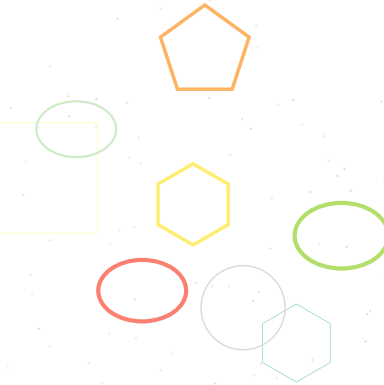[{"shape": "hexagon", "thickness": 0.5, "radius": 0.51, "center": [0.77, 0.109]}, {"shape": "square", "thickness": 0.5, "radius": 0.72, "center": [0.107, 0.538]}, {"shape": "oval", "thickness": 3, "radius": 0.57, "center": [0.369, 0.245]}, {"shape": "pentagon", "thickness": 2.5, "radius": 0.6, "center": [0.532, 0.866]}, {"shape": "oval", "thickness": 3, "radius": 0.61, "center": [0.887, 0.388]}, {"shape": "circle", "thickness": 1, "radius": 0.55, "center": [0.631, 0.201]}, {"shape": "oval", "thickness": 1.5, "radius": 0.52, "center": [0.198, 0.664]}, {"shape": "hexagon", "thickness": 2.5, "radius": 0.53, "center": [0.502, 0.469]}]